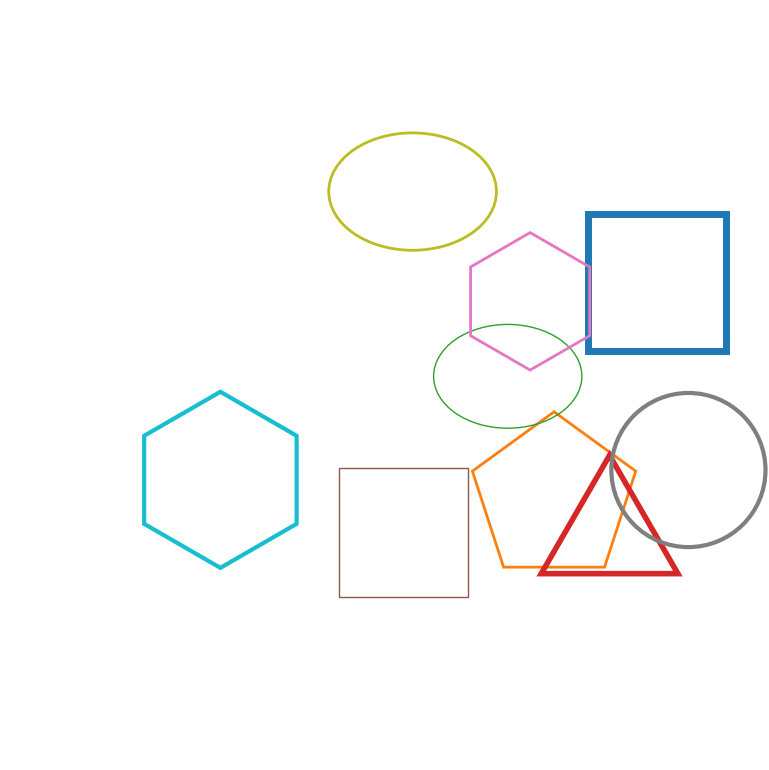[{"shape": "square", "thickness": 2.5, "radius": 0.45, "center": [0.853, 0.633]}, {"shape": "pentagon", "thickness": 1, "radius": 0.56, "center": [0.72, 0.354]}, {"shape": "oval", "thickness": 0.5, "radius": 0.48, "center": [0.659, 0.511]}, {"shape": "triangle", "thickness": 2, "radius": 0.51, "center": [0.792, 0.306]}, {"shape": "square", "thickness": 0.5, "radius": 0.42, "center": [0.524, 0.308]}, {"shape": "hexagon", "thickness": 1, "radius": 0.45, "center": [0.688, 0.609]}, {"shape": "circle", "thickness": 1.5, "radius": 0.5, "center": [0.894, 0.39]}, {"shape": "oval", "thickness": 1, "radius": 0.54, "center": [0.536, 0.751]}, {"shape": "hexagon", "thickness": 1.5, "radius": 0.57, "center": [0.286, 0.377]}]